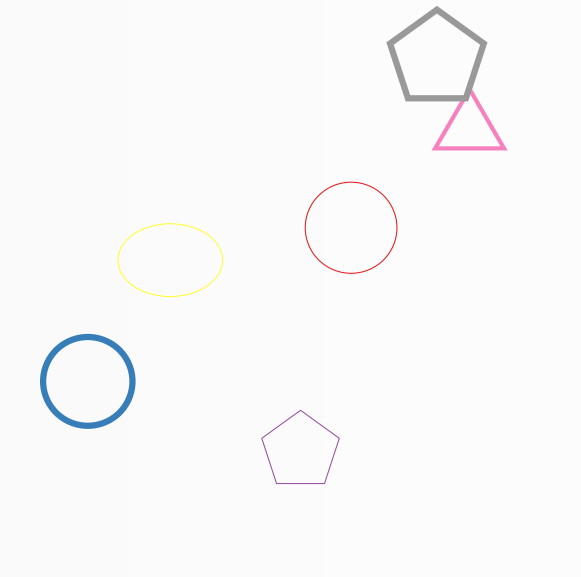[{"shape": "circle", "thickness": 0.5, "radius": 0.39, "center": [0.604, 0.605]}, {"shape": "circle", "thickness": 3, "radius": 0.38, "center": [0.151, 0.339]}, {"shape": "pentagon", "thickness": 0.5, "radius": 0.35, "center": [0.517, 0.219]}, {"shape": "oval", "thickness": 0.5, "radius": 0.45, "center": [0.293, 0.549]}, {"shape": "triangle", "thickness": 2, "radius": 0.34, "center": [0.808, 0.776]}, {"shape": "pentagon", "thickness": 3, "radius": 0.42, "center": [0.752, 0.898]}]